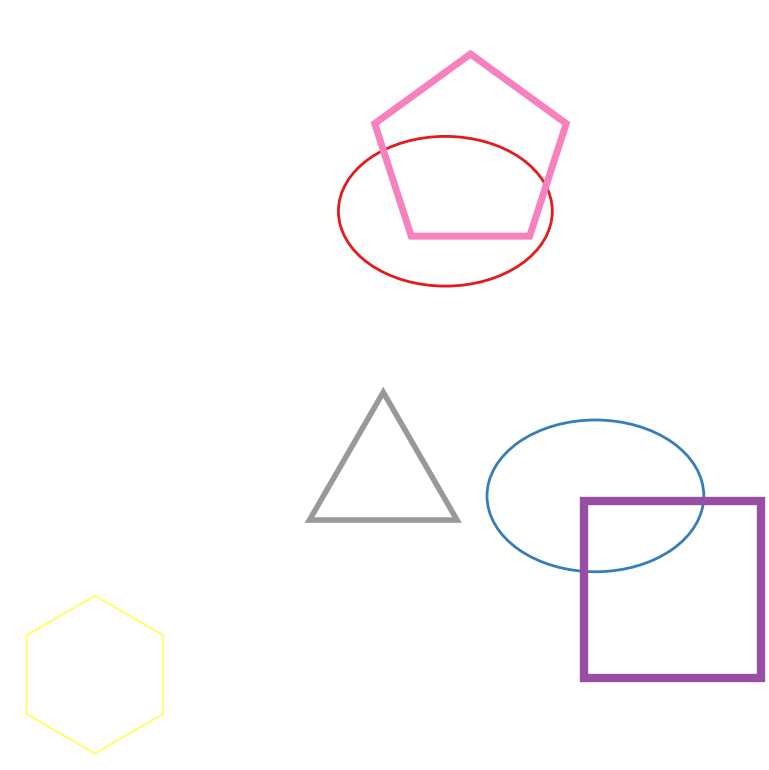[{"shape": "oval", "thickness": 1, "radius": 0.69, "center": [0.578, 0.726]}, {"shape": "oval", "thickness": 1, "radius": 0.7, "center": [0.773, 0.356]}, {"shape": "square", "thickness": 3, "radius": 0.57, "center": [0.873, 0.235]}, {"shape": "hexagon", "thickness": 0.5, "radius": 0.51, "center": [0.123, 0.124]}, {"shape": "pentagon", "thickness": 2.5, "radius": 0.65, "center": [0.611, 0.799]}, {"shape": "triangle", "thickness": 2, "radius": 0.55, "center": [0.498, 0.38]}]